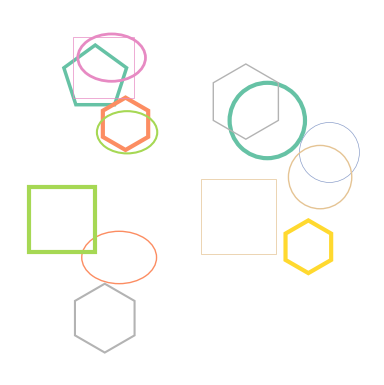[{"shape": "circle", "thickness": 3, "radius": 0.49, "center": [0.694, 0.687]}, {"shape": "pentagon", "thickness": 2.5, "radius": 0.43, "center": [0.247, 0.797]}, {"shape": "oval", "thickness": 1, "radius": 0.49, "center": [0.309, 0.331]}, {"shape": "hexagon", "thickness": 3, "radius": 0.34, "center": [0.326, 0.678]}, {"shape": "circle", "thickness": 0.5, "radius": 0.39, "center": [0.856, 0.604]}, {"shape": "square", "thickness": 0.5, "radius": 0.4, "center": [0.269, 0.825]}, {"shape": "oval", "thickness": 2, "radius": 0.44, "center": [0.29, 0.85]}, {"shape": "oval", "thickness": 1.5, "radius": 0.39, "center": [0.33, 0.656]}, {"shape": "square", "thickness": 3, "radius": 0.43, "center": [0.162, 0.43]}, {"shape": "hexagon", "thickness": 3, "radius": 0.34, "center": [0.801, 0.359]}, {"shape": "circle", "thickness": 1, "radius": 0.41, "center": [0.831, 0.54]}, {"shape": "square", "thickness": 0.5, "radius": 0.49, "center": [0.619, 0.437]}, {"shape": "hexagon", "thickness": 1.5, "radius": 0.45, "center": [0.272, 0.174]}, {"shape": "hexagon", "thickness": 1, "radius": 0.49, "center": [0.639, 0.736]}]